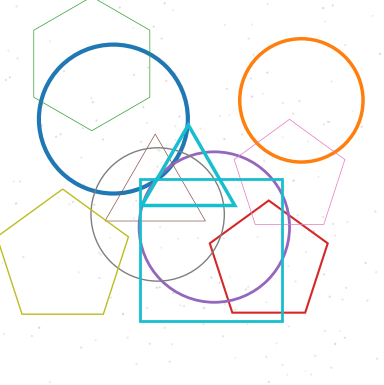[{"shape": "circle", "thickness": 3, "radius": 0.97, "center": [0.295, 0.691]}, {"shape": "circle", "thickness": 2.5, "radius": 0.8, "center": [0.783, 0.739]}, {"shape": "hexagon", "thickness": 0.5, "radius": 0.87, "center": [0.238, 0.834]}, {"shape": "pentagon", "thickness": 1.5, "radius": 0.81, "center": [0.698, 0.318]}, {"shape": "circle", "thickness": 2, "radius": 0.98, "center": [0.557, 0.41]}, {"shape": "triangle", "thickness": 0.5, "radius": 0.75, "center": [0.403, 0.501]}, {"shape": "pentagon", "thickness": 0.5, "radius": 0.76, "center": [0.752, 0.539]}, {"shape": "circle", "thickness": 1, "radius": 0.87, "center": [0.409, 0.443]}, {"shape": "pentagon", "thickness": 1, "radius": 0.9, "center": [0.163, 0.329]}, {"shape": "square", "thickness": 2, "radius": 0.92, "center": [0.548, 0.352]}, {"shape": "triangle", "thickness": 2.5, "radius": 0.7, "center": [0.489, 0.536]}]